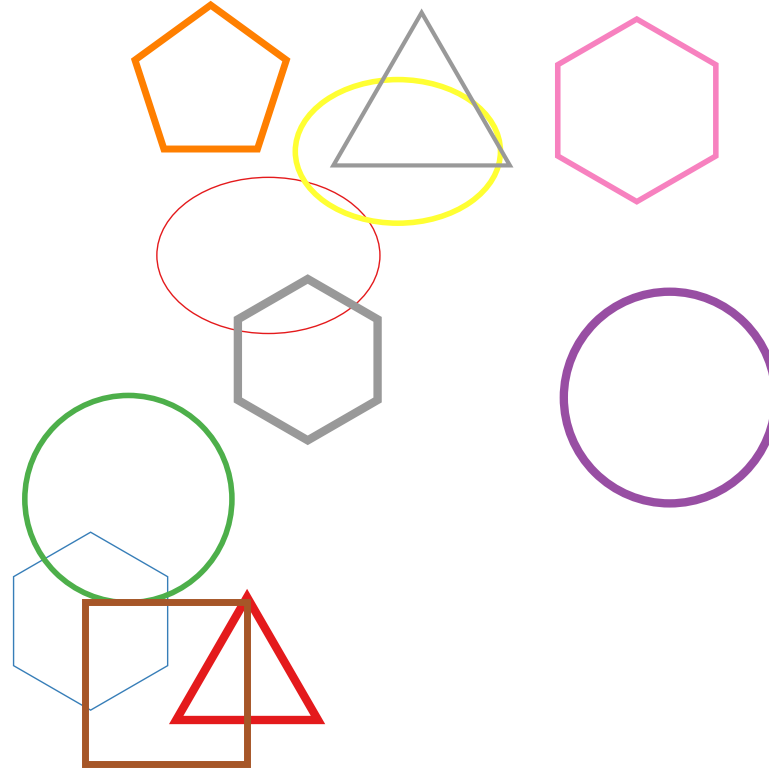[{"shape": "oval", "thickness": 0.5, "radius": 0.72, "center": [0.349, 0.668]}, {"shape": "triangle", "thickness": 3, "radius": 0.53, "center": [0.321, 0.118]}, {"shape": "hexagon", "thickness": 0.5, "radius": 0.58, "center": [0.118, 0.193]}, {"shape": "circle", "thickness": 2, "radius": 0.67, "center": [0.167, 0.352]}, {"shape": "circle", "thickness": 3, "radius": 0.69, "center": [0.87, 0.484]}, {"shape": "pentagon", "thickness": 2.5, "radius": 0.52, "center": [0.274, 0.89]}, {"shape": "oval", "thickness": 2, "radius": 0.67, "center": [0.517, 0.803]}, {"shape": "square", "thickness": 2.5, "radius": 0.53, "center": [0.215, 0.113]}, {"shape": "hexagon", "thickness": 2, "radius": 0.59, "center": [0.827, 0.857]}, {"shape": "triangle", "thickness": 1.5, "radius": 0.66, "center": [0.548, 0.851]}, {"shape": "hexagon", "thickness": 3, "radius": 0.52, "center": [0.4, 0.533]}]